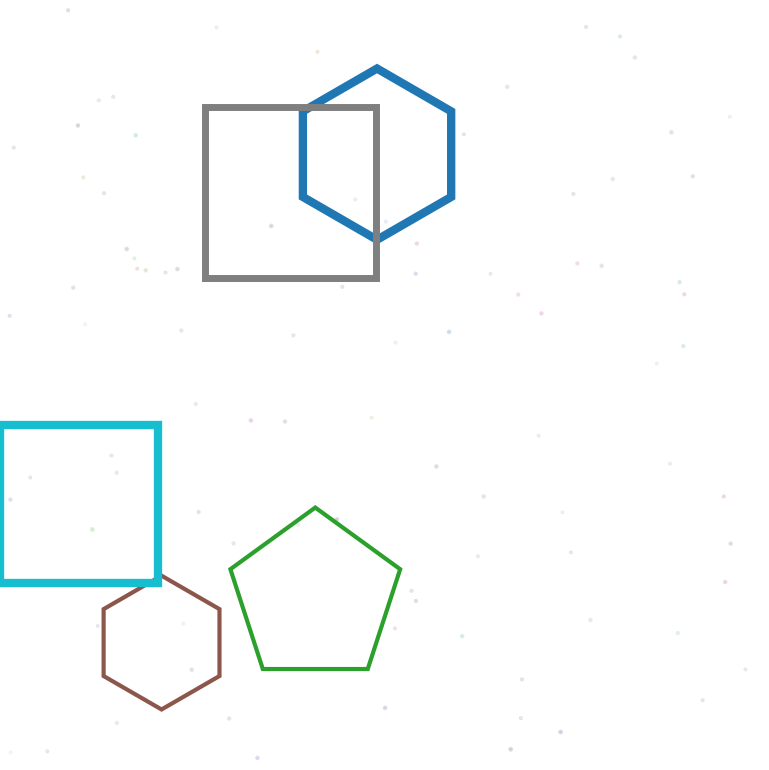[{"shape": "hexagon", "thickness": 3, "radius": 0.56, "center": [0.49, 0.8]}, {"shape": "pentagon", "thickness": 1.5, "radius": 0.58, "center": [0.409, 0.225]}, {"shape": "hexagon", "thickness": 1.5, "radius": 0.43, "center": [0.21, 0.165]}, {"shape": "square", "thickness": 2.5, "radius": 0.56, "center": [0.378, 0.75]}, {"shape": "square", "thickness": 3, "radius": 0.51, "center": [0.103, 0.346]}]